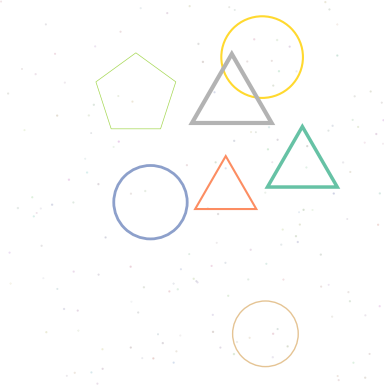[{"shape": "triangle", "thickness": 2.5, "radius": 0.52, "center": [0.785, 0.567]}, {"shape": "triangle", "thickness": 1.5, "radius": 0.46, "center": [0.586, 0.503]}, {"shape": "circle", "thickness": 2, "radius": 0.48, "center": [0.391, 0.475]}, {"shape": "pentagon", "thickness": 0.5, "radius": 0.55, "center": [0.353, 0.754]}, {"shape": "circle", "thickness": 1.5, "radius": 0.53, "center": [0.681, 0.852]}, {"shape": "circle", "thickness": 1, "radius": 0.43, "center": [0.689, 0.133]}, {"shape": "triangle", "thickness": 3, "radius": 0.6, "center": [0.602, 0.74]}]